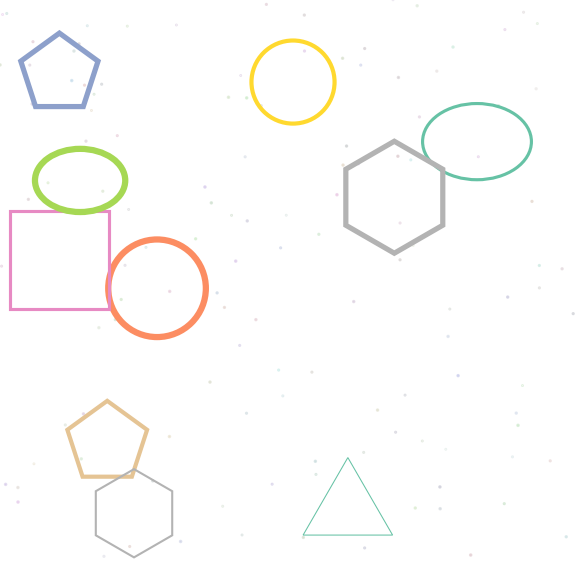[{"shape": "triangle", "thickness": 0.5, "radius": 0.45, "center": [0.602, 0.117]}, {"shape": "oval", "thickness": 1.5, "radius": 0.47, "center": [0.826, 0.754]}, {"shape": "circle", "thickness": 3, "radius": 0.42, "center": [0.272, 0.5]}, {"shape": "pentagon", "thickness": 2.5, "radius": 0.35, "center": [0.103, 0.871]}, {"shape": "square", "thickness": 1.5, "radius": 0.43, "center": [0.103, 0.548]}, {"shape": "oval", "thickness": 3, "radius": 0.39, "center": [0.139, 0.687]}, {"shape": "circle", "thickness": 2, "radius": 0.36, "center": [0.507, 0.857]}, {"shape": "pentagon", "thickness": 2, "radius": 0.36, "center": [0.186, 0.232]}, {"shape": "hexagon", "thickness": 2.5, "radius": 0.48, "center": [0.683, 0.658]}, {"shape": "hexagon", "thickness": 1, "radius": 0.38, "center": [0.232, 0.11]}]